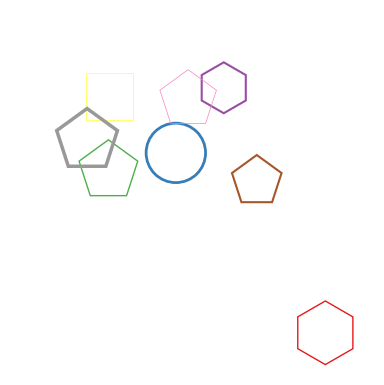[{"shape": "hexagon", "thickness": 1, "radius": 0.41, "center": [0.845, 0.136]}, {"shape": "circle", "thickness": 2, "radius": 0.39, "center": [0.457, 0.603]}, {"shape": "pentagon", "thickness": 1, "radius": 0.4, "center": [0.282, 0.557]}, {"shape": "hexagon", "thickness": 1.5, "radius": 0.33, "center": [0.581, 0.772]}, {"shape": "square", "thickness": 0.5, "radius": 0.3, "center": [0.285, 0.749]}, {"shape": "pentagon", "thickness": 1.5, "radius": 0.34, "center": [0.667, 0.53]}, {"shape": "pentagon", "thickness": 0.5, "radius": 0.39, "center": [0.489, 0.742]}, {"shape": "pentagon", "thickness": 2.5, "radius": 0.41, "center": [0.226, 0.635]}]